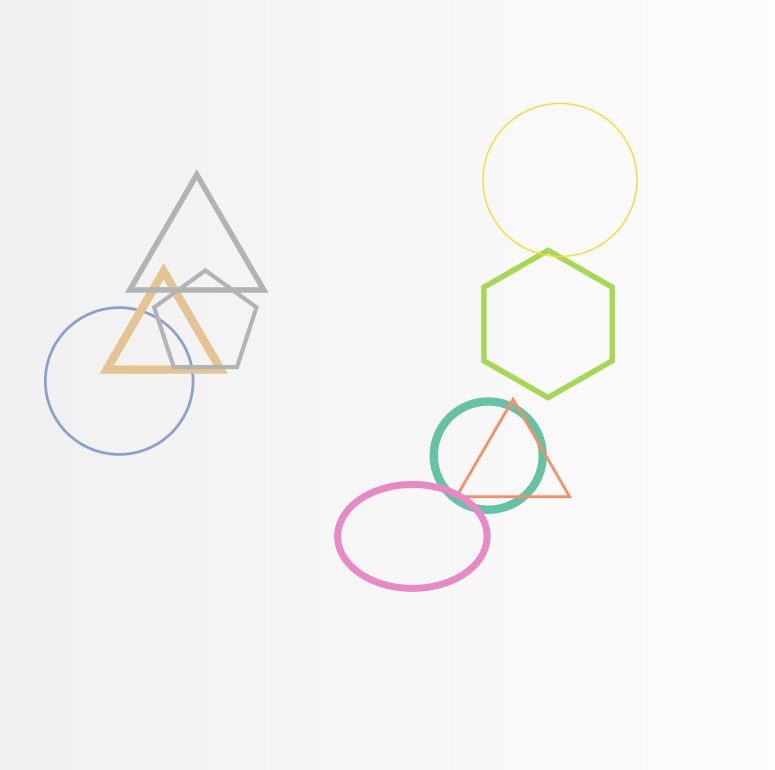[{"shape": "circle", "thickness": 3, "radius": 0.35, "center": [0.63, 0.408]}, {"shape": "triangle", "thickness": 1, "radius": 0.42, "center": [0.662, 0.397]}, {"shape": "circle", "thickness": 1, "radius": 0.48, "center": [0.154, 0.505]}, {"shape": "oval", "thickness": 2.5, "radius": 0.48, "center": [0.532, 0.303]}, {"shape": "hexagon", "thickness": 2, "radius": 0.48, "center": [0.707, 0.579]}, {"shape": "circle", "thickness": 0.5, "radius": 0.5, "center": [0.723, 0.766]}, {"shape": "triangle", "thickness": 3, "radius": 0.43, "center": [0.211, 0.563]}, {"shape": "triangle", "thickness": 2, "radius": 0.5, "center": [0.254, 0.673]}, {"shape": "pentagon", "thickness": 1.5, "radius": 0.35, "center": [0.265, 0.579]}]